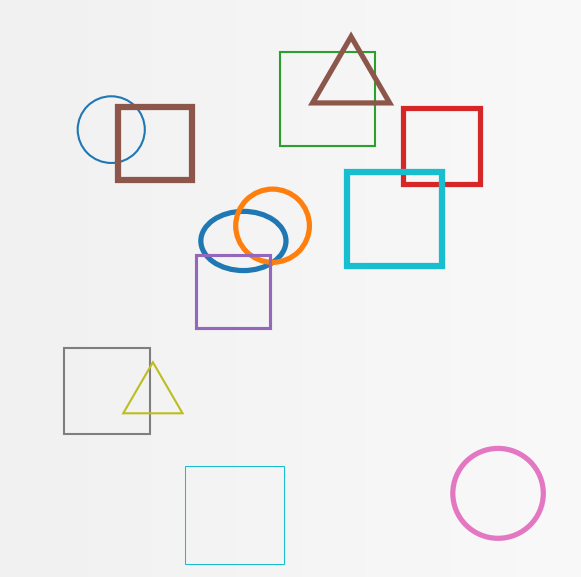[{"shape": "oval", "thickness": 2.5, "radius": 0.37, "center": [0.419, 0.582]}, {"shape": "circle", "thickness": 1, "radius": 0.29, "center": [0.191, 0.775]}, {"shape": "circle", "thickness": 2.5, "radius": 0.32, "center": [0.469, 0.608]}, {"shape": "square", "thickness": 1, "radius": 0.41, "center": [0.563, 0.828]}, {"shape": "square", "thickness": 2.5, "radius": 0.33, "center": [0.759, 0.747]}, {"shape": "square", "thickness": 1.5, "radius": 0.32, "center": [0.401, 0.494]}, {"shape": "triangle", "thickness": 2.5, "radius": 0.38, "center": [0.604, 0.859]}, {"shape": "square", "thickness": 3, "radius": 0.32, "center": [0.267, 0.75]}, {"shape": "circle", "thickness": 2.5, "radius": 0.39, "center": [0.857, 0.145]}, {"shape": "square", "thickness": 1, "radius": 0.37, "center": [0.184, 0.322]}, {"shape": "triangle", "thickness": 1, "radius": 0.29, "center": [0.263, 0.313]}, {"shape": "square", "thickness": 0.5, "radius": 0.43, "center": [0.404, 0.108]}, {"shape": "square", "thickness": 3, "radius": 0.41, "center": [0.678, 0.62]}]